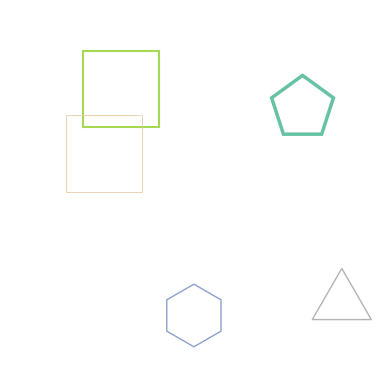[{"shape": "pentagon", "thickness": 2.5, "radius": 0.42, "center": [0.786, 0.72]}, {"shape": "hexagon", "thickness": 1, "radius": 0.41, "center": [0.504, 0.181]}, {"shape": "square", "thickness": 1.5, "radius": 0.5, "center": [0.315, 0.769]}, {"shape": "square", "thickness": 0.5, "radius": 0.5, "center": [0.27, 0.601]}, {"shape": "triangle", "thickness": 1, "radius": 0.44, "center": [0.888, 0.214]}]